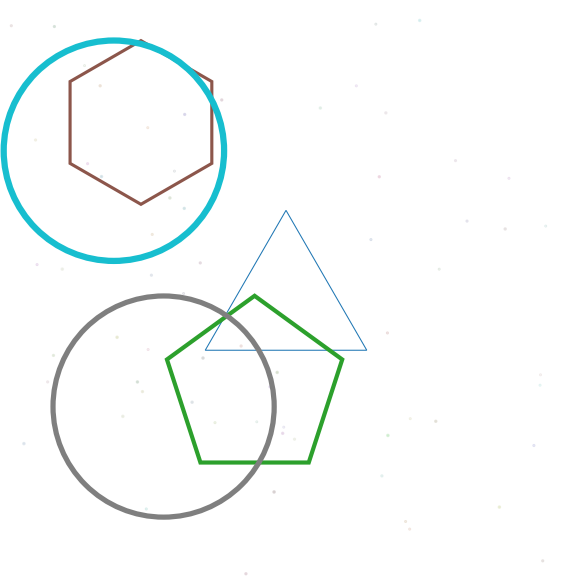[{"shape": "triangle", "thickness": 0.5, "radius": 0.81, "center": [0.495, 0.473]}, {"shape": "pentagon", "thickness": 2, "radius": 0.8, "center": [0.441, 0.327]}, {"shape": "hexagon", "thickness": 1.5, "radius": 0.71, "center": [0.244, 0.787]}, {"shape": "circle", "thickness": 2.5, "radius": 0.96, "center": [0.283, 0.295]}, {"shape": "circle", "thickness": 3, "radius": 0.95, "center": [0.197, 0.738]}]